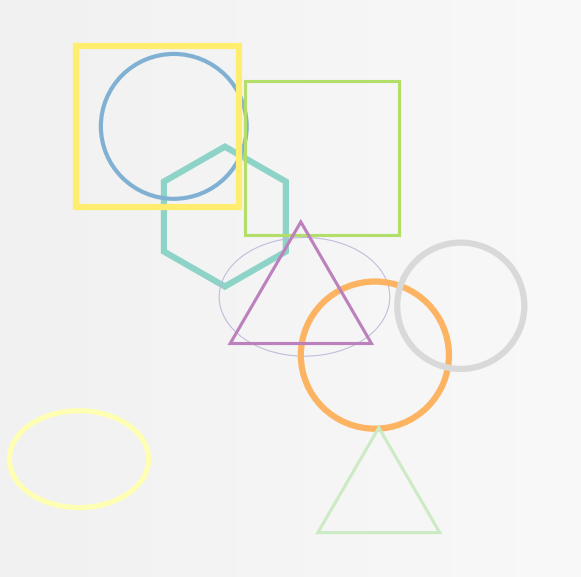[{"shape": "hexagon", "thickness": 3, "radius": 0.61, "center": [0.387, 0.624]}, {"shape": "oval", "thickness": 2.5, "radius": 0.6, "center": [0.136, 0.204]}, {"shape": "oval", "thickness": 0.5, "radius": 0.73, "center": [0.524, 0.485]}, {"shape": "circle", "thickness": 2, "radius": 0.63, "center": [0.299, 0.78]}, {"shape": "circle", "thickness": 3, "radius": 0.64, "center": [0.645, 0.384]}, {"shape": "square", "thickness": 1.5, "radius": 0.66, "center": [0.554, 0.726]}, {"shape": "circle", "thickness": 3, "radius": 0.55, "center": [0.793, 0.47]}, {"shape": "triangle", "thickness": 1.5, "radius": 0.7, "center": [0.518, 0.474]}, {"shape": "triangle", "thickness": 1.5, "radius": 0.61, "center": [0.652, 0.137]}, {"shape": "square", "thickness": 3, "radius": 0.7, "center": [0.271, 0.781]}]